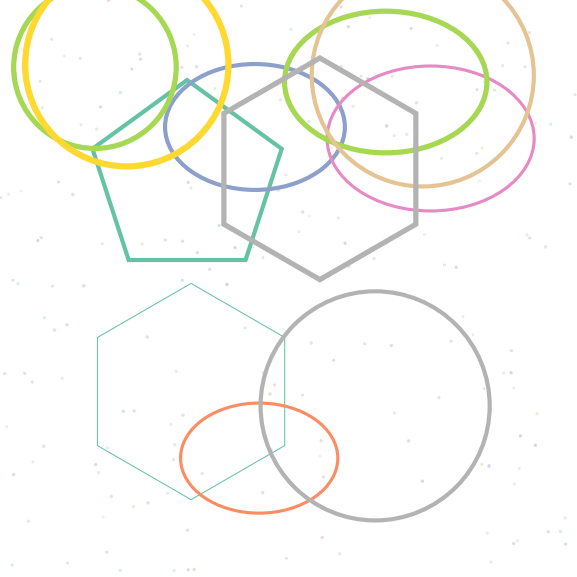[{"shape": "hexagon", "thickness": 0.5, "radius": 0.94, "center": [0.331, 0.321]}, {"shape": "pentagon", "thickness": 2, "radius": 0.86, "center": [0.324, 0.688]}, {"shape": "oval", "thickness": 1.5, "radius": 0.68, "center": [0.449, 0.206]}, {"shape": "oval", "thickness": 2, "radius": 0.78, "center": [0.441, 0.779]}, {"shape": "oval", "thickness": 1.5, "radius": 0.9, "center": [0.746, 0.759]}, {"shape": "circle", "thickness": 2.5, "radius": 0.7, "center": [0.164, 0.883]}, {"shape": "oval", "thickness": 2.5, "radius": 0.88, "center": [0.668, 0.857]}, {"shape": "circle", "thickness": 3, "radius": 0.88, "center": [0.22, 0.887]}, {"shape": "circle", "thickness": 2, "radius": 0.96, "center": [0.732, 0.869]}, {"shape": "hexagon", "thickness": 2.5, "radius": 0.96, "center": [0.554, 0.707]}, {"shape": "circle", "thickness": 2, "radius": 0.99, "center": [0.65, 0.296]}]